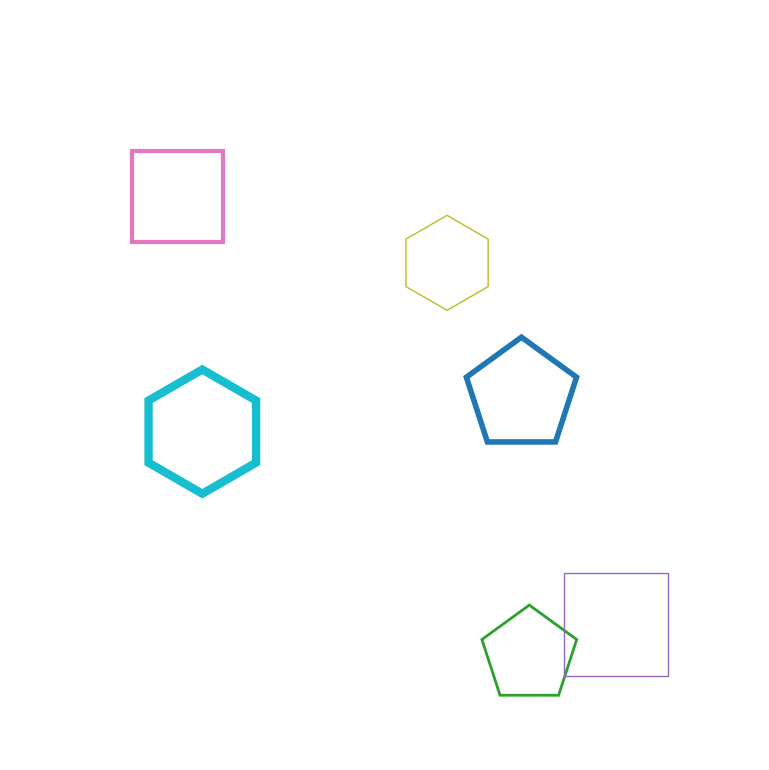[{"shape": "pentagon", "thickness": 2, "radius": 0.38, "center": [0.677, 0.487]}, {"shape": "pentagon", "thickness": 1, "radius": 0.32, "center": [0.687, 0.149]}, {"shape": "square", "thickness": 0.5, "radius": 0.34, "center": [0.8, 0.189]}, {"shape": "square", "thickness": 1.5, "radius": 0.3, "center": [0.23, 0.745]}, {"shape": "hexagon", "thickness": 0.5, "radius": 0.31, "center": [0.581, 0.659]}, {"shape": "hexagon", "thickness": 3, "radius": 0.4, "center": [0.263, 0.439]}]